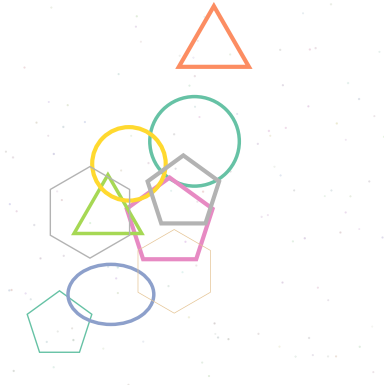[{"shape": "pentagon", "thickness": 1, "radius": 0.44, "center": [0.155, 0.156]}, {"shape": "circle", "thickness": 2.5, "radius": 0.58, "center": [0.505, 0.633]}, {"shape": "triangle", "thickness": 3, "radius": 0.53, "center": [0.556, 0.879]}, {"shape": "oval", "thickness": 2.5, "radius": 0.56, "center": [0.288, 0.235]}, {"shape": "pentagon", "thickness": 3, "radius": 0.59, "center": [0.441, 0.422]}, {"shape": "triangle", "thickness": 2.5, "radius": 0.51, "center": [0.28, 0.444]}, {"shape": "circle", "thickness": 3, "radius": 0.48, "center": [0.335, 0.574]}, {"shape": "hexagon", "thickness": 0.5, "radius": 0.54, "center": [0.452, 0.295]}, {"shape": "hexagon", "thickness": 1, "radius": 0.59, "center": [0.234, 0.448]}, {"shape": "pentagon", "thickness": 3, "radius": 0.49, "center": [0.476, 0.499]}]